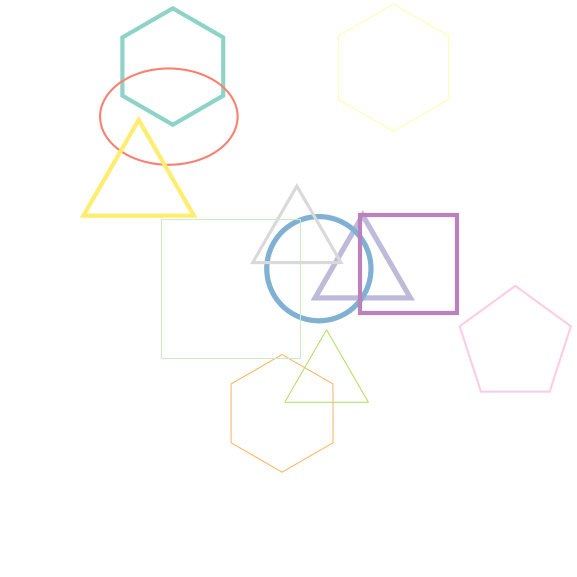[{"shape": "hexagon", "thickness": 2, "radius": 0.5, "center": [0.299, 0.884]}, {"shape": "hexagon", "thickness": 0.5, "radius": 0.55, "center": [0.681, 0.882]}, {"shape": "triangle", "thickness": 2.5, "radius": 0.48, "center": [0.628, 0.531]}, {"shape": "oval", "thickness": 1, "radius": 0.6, "center": [0.292, 0.797]}, {"shape": "circle", "thickness": 2.5, "radius": 0.45, "center": [0.552, 0.534]}, {"shape": "hexagon", "thickness": 0.5, "radius": 0.51, "center": [0.488, 0.283]}, {"shape": "triangle", "thickness": 0.5, "radius": 0.42, "center": [0.565, 0.344]}, {"shape": "pentagon", "thickness": 1, "radius": 0.51, "center": [0.892, 0.403]}, {"shape": "triangle", "thickness": 1.5, "radius": 0.44, "center": [0.514, 0.589]}, {"shape": "square", "thickness": 2, "radius": 0.42, "center": [0.707, 0.542]}, {"shape": "square", "thickness": 0.5, "radius": 0.6, "center": [0.399, 0.5]}, {"shape": "triangle", "thickness": 2, "radius": 0.55, "center": [0.24, 0.681]}]